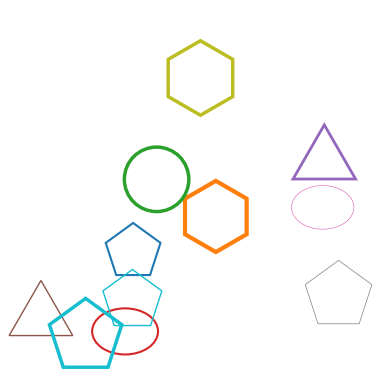[{"shape": "pentagon", "thickness": 1.5, "radius": 0.37, "center": [0.346, 0.346]}, {"shape": "hexagon", "thickness": 3, "radius": 0.46, "center": [0.561, 0.438]}, {"shape": "circle", "thickness": 2.5, "radius": 0.42, "center": [0.407, 0.534]}, {"shape": "oval", "thickness": 1.5, "radius": 0.43, "center": [0.325, 0.139]}, {"shape": "triangle", "thickness": 2, "radius": 0.47, "center": [0.842, 0.582]}, {"shape": "triangle", "thickness": 1, "radius": 0.48, "center": [0.106, 0.176]}, {"shape": "oval", "thickness": 0.5, "radius": 0.4, "center": [0.838, 0.461]}, {"shape": "pentagon", "thickness": 0.5, "radius": 0.45, "center": [0.879, 0.233]}, {"shape": "hexagon", "thickness": 2.5, "radius": 0.48, "center": [0.521, 0.797]}, {"shape": "pentagon", "thickness": 1, "radius": 0.4, "center": [0.344, 0.22]}, {"shape": "pentagon", "thickness": 2.5, "radius": 0.49, "center": [0.222, 0.126]}]